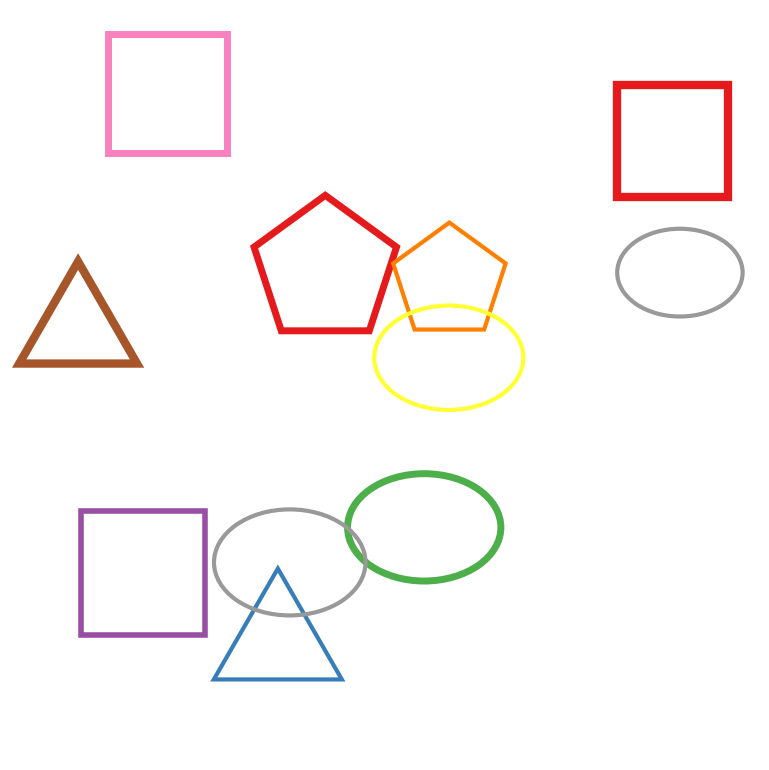[{"shape": "pentagon", "thickness": 2.5, "radius": 0.49, "center": [0.422, 0.649]}, {"shape": "square", "thickness": 3, "radius": 0.36, "center": [0.874, 0.817]}, {"shape": "triangle", "thickness": 1.5, "radius": 0.48, "center": [0.361, 0.166]}, {"shape": "oval", "thickness": 2.5, "radius": 0.5, "center": [0.551, 0.315]}, {"shape": "square", "thickness": 2, "radius": 0.4, "center": [0.186, 0.256]}, {"shape": "pentagon", "thickness": 1.5, "radius": 0.38, "center": [0.584, 0.634]}, {"shape": "oval", "thickness": 1.5, "radius": 0.48, "center": [0.583, 0.535]}, {"shape": "triangle", "thickness": 3, "radius": 0.44, "center": [0.101, 0.572]}, {"shape": "square", "thickness": 2.5, "radius": 0.39, "center": [0.218, 0.879]}, {"shape": "oval", "thickness": 1.5, "radius": 0.49, "center": [0.376, 0.27]}, {"shape": "oval", "thickness": 1.5, "radius": 0.41, "center": [0.883, 0.646]}]